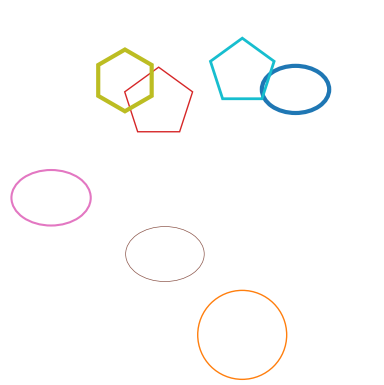[{"shape": "oval", "thickness": 3, "radius": 0.44, "center": [0.768, 0.768]}, {"shape": "circle", "thickness": 1, "radius": 0.58, "center": [0.629, 0.13]}, {"shape": "pentagon", "thickness": 1, "radius": 0.46, "center": [0.412, 0.733]}, {"shape": "oval", "thickness": 0.5, "radius": 0.51, "center": [0.428, 0.34]}, {"shape": "oval", "thickness": 1.5, "radius": 0.51, "center": [0.133, 0.486]}, {"shape": "hexagon", "thickness": 3, "radius": 0.4, "center": [0.325, 0.791]}, {"shape": "pentagon", "thickness": 2, "radius": 0.43, "center": [0.629, 0.814]}]